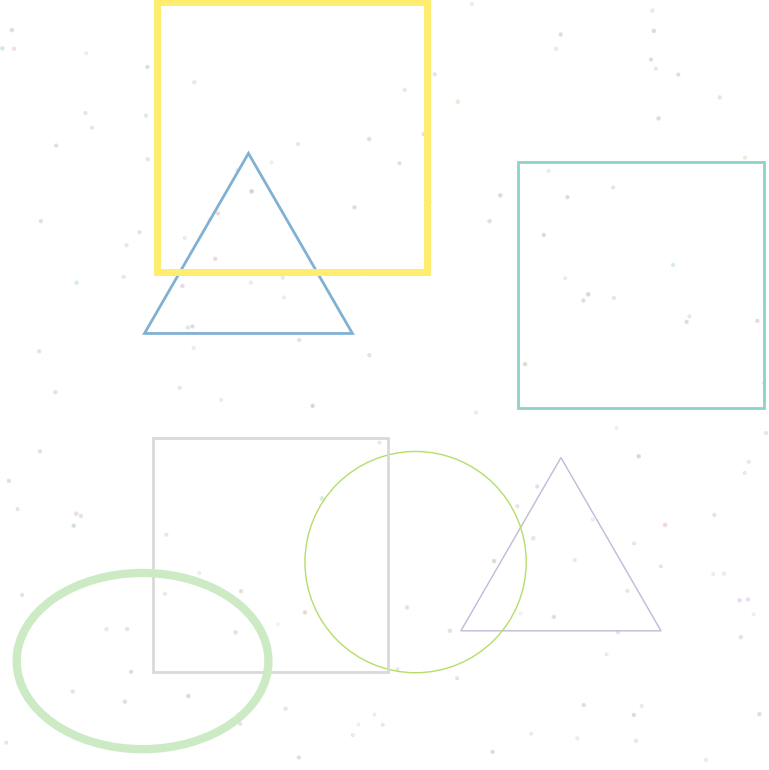[{"shape": "square", "thickness": 1, "radius": 0.8, "center": [0.833, 0.63]}, {"shape": "triangle", "thickness": 0.5, "radius": 0.75, "center": [0.728, 0.256]}, {"shape": "triangle", "thickness": 1, "radius": 0.78, "center": [0.323, 0.645]}, {"shape": "circle", "thickness": 0.5, "radius": 0.72, "center": [0.54, 0.27]}, {"shape": "square", "thickness": 1, "radius": 0.76, "center": [0.351, 0.279]}, {"shape": "oval", "thickness": 3, "radius": 0.82, "center": [0.185, 0.141]}, {"shape": "square", "thickness": 2.5, "radius": 0.88, "center": [0.379, 0.822]}]